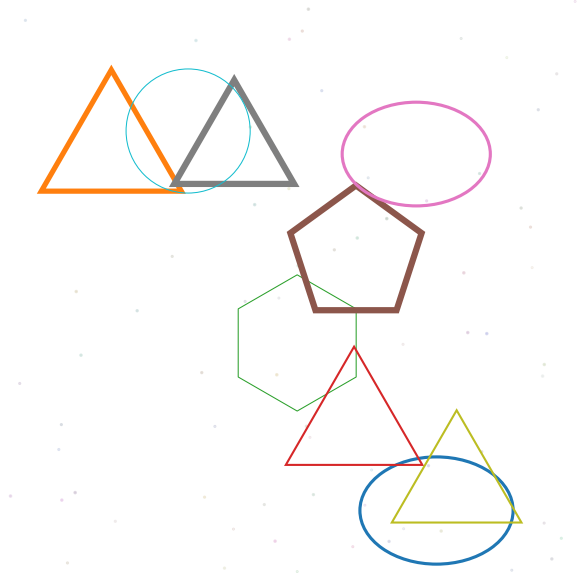[{"shape": "oval", "thickness": 1.5, "radius": 0.66, "center": [0.756, 0.115]}, {"shape": "triangle", "thickness": 2.5, "radius": 0.7, "center": [0.193, 0.738]}, {"shape": "hexagon", "thickness": 0.5, "radius": 0.59, "center": [0.515, 0.405]}, {"shape": "triangle", "thickness": 1, "radius": 0.68, "center": [0.613, 0.262]}, {"shape": "pentagon", "thickness": 3, "radius": 0.6, "center": [0.616, 0.559]}, {"shape": "oval", "thickness": 1.5, "radius": 0.64, "center": [0.721, 0.732]}, {"shape": "triangle", "thickness": 3, "radius": 0.6, "center": [0.406, 0.741]}, {"shape": "triangle", "thickness": 1, "radius": 0.65, "center": [0.791, 0.159]}, {"shape": "circle", "thickness": 0.5, "radius": 0.54, "center": [0.326, 0.772]}]